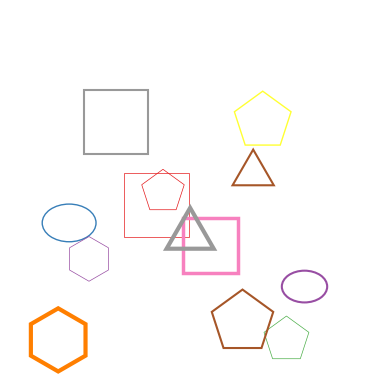[{"shape": "pentagon", "thickness": 0.5, "radius": 0.29, "center": [0.423, 0.502]}, {"shape": "square", "thickness": 0.5, "radius": 0.42, "center": [0.407, 0.468]}, {"shape": "oval", "thickness": 1, "radius": 0.35, "center": [0.18, 0.421]}, {"shape": "pentagon", "thickness": 0.5, "radius": 0.31, "center": [0.744, 0.118]}, {"shape": "oval", "thickness": 1.5, "radius": 0.29, "center": [0.791, 0.256]}, {"shape": "hexagon", "thickness": 0.5, "radius": 0.29, "center": [0.231, 0.328]}, {"shape": "hexagon", "thickness": 3, "radius": 0.41, "center": [0.151, 0.117]}, {"shape": "pentagon", "thickness": 1, "radius": 0.39, "center": [0.682, 0.686]}, {"shape": "pentagon", "thickness": 1.5, "radius": 0.42, "center": [0.63, 0.164]}, {"shape": "triangle", "thickness": 1.5, "radius": 0.31, "center": [0.658, 0.55]}, {"shape": "square", "thickness": 2.5, "radius": 0.36, "center": [0.547, 0.362]}, {"shape": "square", "thickness": 1.5, "radius": 0.42, "center": [0.302, 0.683]}, {"shape": "triangle", "thickness": 3, "radius": 0.35, "center": [0.494, 0.389]}]